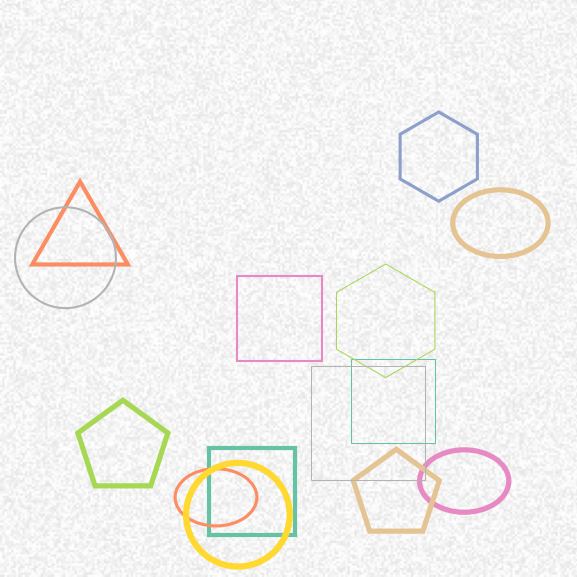[{"shape": "square", "thickness": 2, "radius": 0.37, "center": [0.436, 0.148]}, {"shape": "square", "thickness": 0.5, "radius": 0.36, "center": [0.68, 0.305]}, {"shape": "triangle", "thickness": 2, "radius": 0.48, "center": [0.139, 0.589]}, {"shape": "oval", "thickness": 1.5, "radius": 0.35, "center": [0.374, 0.138]}, {"shape": "hexagon", "thickness": 1.5, "radius": 0.39, "center": [0.76, 0.728]}, {"shape": "square", "thickness": 1, "radius": 0.37, "center": [0.484, 0.448]}, {"shape": "oval", "thickness": 2.5, "radius": 0.39, "center": [0.804, 0.166]}, {"shape": "hexagon", "thickness": 0.5, "radius": 0.49, "center": [0.668, 0.444]}, {"shape": "pentagon", "thickness": 2.5, "radius": 0.41, "center": [0.213, 0.224]}, {"shape": "circle", "thickness": 3, "radius": 0.45, "center": [0.412, 0.108]}, {"shape": "pentagon", "thickness": 2.5, "radius": 0.39, "center": [0.686, 0.143]}, {"shape": "oval", "thickness": 2.5, "radius": 0.41, "center": [0.867, 0.613]}, {"shape": "circle", "thickness": 1, "radius": 0.44, "center": [0.113, 0.553]}, {"shape": "square", "thickness": 0.5, "radius": 0.49, "center": [0.638, 0.267]}]